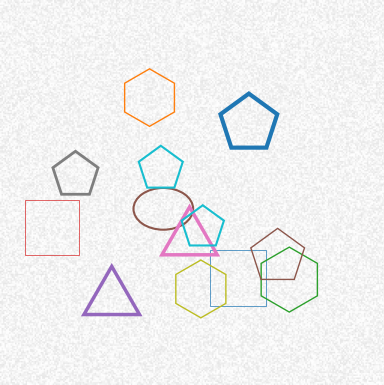[{"shape": "pentagon", "thickness": 3, "radius": 0.39, "center": [0.646, 0.679]}, {"shape": "square", "thickness": 0.5, "radius": 0.36, "center": [0.617, 0.278]}, {"shape": "hexagon", "thickness": 1, "radius": 0.37, "center": [0.388, 0.746]}, {"shape": "hexagon", "thickness": 1, "radius": 0.42, "center": [0.751, 0.274]}, {"shape": "square", "thickness": 0.5, "radius": 0.35, "center": [0.136, 0.409]}, {"shape": "triangle", "thickness": 2.5, "radius": 0.42, "center": [0.29, 0.225]}, {"shape": "pentagon", "thickness": 1, "radius": 0.37, "center": [0.721, 0.334]}, {"shape": "oval", "thickness": 1.5, "radius": 0.39, "center": [0.424, 0.458]}, {"shape": "triangle", "thickness": 2.5, "radius": 0.41, "center": [0.492, 0.38]}, {"shape": "pentagon", "thickness": 2, "radius": 0.31, "center": [0.196, 0.545]}, {"shape": "hexagon", "thickness": 1, "radius": 0.38, "center": [0.522, 0.25]}, {"shape": "pentagon", "thickness": 1.5, "radius": 0.29, "center": [0.527, 0.409]}, {"shape": "pentagon", "thickness": 1.5, "radius": 0.3, "center": [0.418, 0.561]}]